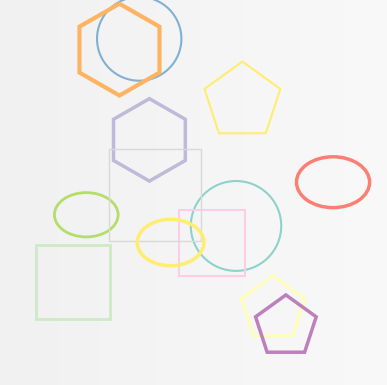[{"shape": "circle", "thickness": 1.5, "radius": 0.58, "center": [0.609, 0.413]}, {"shape": "pentagon", "thickness": 2, "radius": 0.43, "center": [0.705, 0.198]}, {"shape": "hexagon", "thickness": 2.5, "radius": 0.53, "center": [0.386, 0.637]}, {"shape": "oval", "thickness": 2.5, "radius": 0.47, "center": [0.859, 0.527]}, {"shape": "circle", "thickness": 1.5, "radius": 0.54, "center": [0.359, 0.899]}, {"shape": "hexagon", "thickness": 3, "radius": 0.6, "center": [0.308, 0.871]}, {"shape": "oval", "thickness": 2, "radius": 0.41, "center": [0.223, 0.442]}, {"shape": "square", "thickness": 1.5, "radius": 0.43, "center": [0.546, 0.369]}, {"shape": "square", "thickness": 1, "radius": 0.59, "center": [0.401, 0.494]}, {"shape": "pentagon", "thickness": 2.5, "radius": 0.41, "center": [0.738, 0.152]}, {"shape": "square", "thickness": 2, "radius": 0.48, "center": [0.189, 0.268]}, {"shape": "pentagon", "thickness": 1.5, "radius": 0.51, "center": [0.625, 0.737]}, {"shape": "oval", "thickness": 2.5, "radius": 0.43, "center": [0.44, 0.37]}]